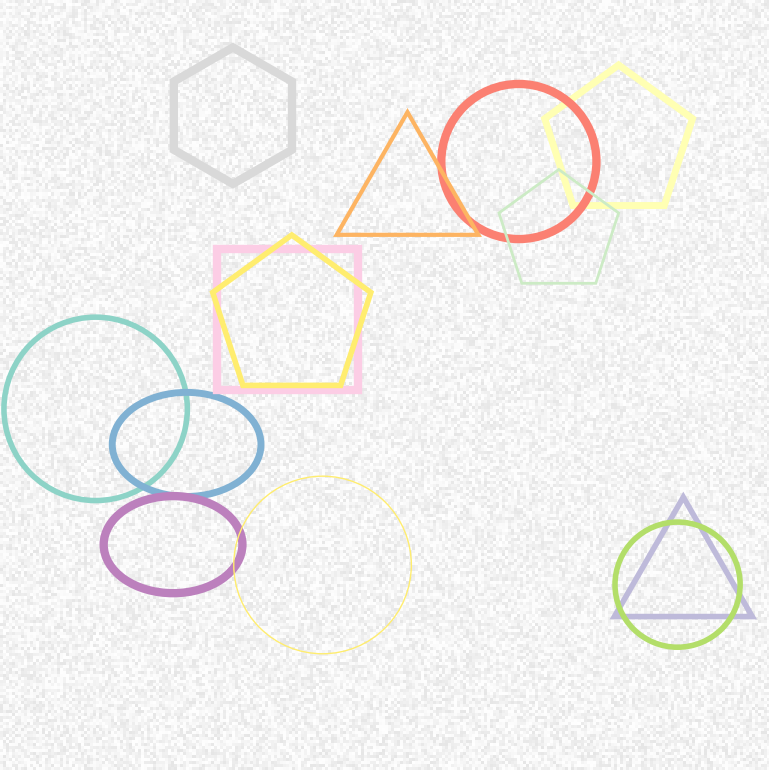[{"shape": "circle", "thickness": 2, "radius": 0.6, "center": [0.124, 0.469]}, {"shape": "pentagon", "thickness": 2.5, "radius": 0.5, "center": [0.803, 0.815]}, {"shape": "triangle", "thickness": 2, "radius": 0.52, "center": [0.887, 0.251]}, {"shape": "circle", "thickness": 3, "radius": 0.5, "center": [0.674, 0.79]}, {"shape": "oval", "thickness": 2.5, "radius": 0.48, "center": [0.242, 0.423]}, {"shape": "triangle", "thickness": 1.5, "radius": 0.53, "center": [0.529, 0.748]}, {"shape": "circle", "thickness": 2, "radius": 0.41, "center": [0.88, 0.241]}, {"shape": "square", "thickness": 3, "radius": 0.46, "center": [0.373, 0.585]}, {"shape": "hexagon", "thickness": 3, "radius": 0.44, "center": [0.302, 0.85]}, {"shape": "oval", "thickness": 3, "radius": 0.45, "center": [0.225, 0.293]}, {"shape": "pentagon", "thickness": 1, "radius": 0.41, "center": [0.726, 0.698]}, {"shape": "pentagon", "thickness": 2, "radius": 0.54, "center": [0.379, 0.587]}, {"shape": "circle", "thickness": 0.5, "radius": 0.58, "center": [0.419, 0.266]}]